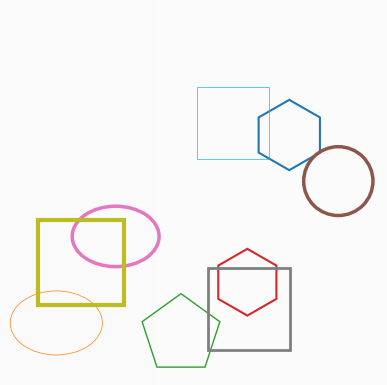[{"shape": "hexagon", "thickness": 1.5, "radius": 0.46, "center": [0.747, 0.649]}, {"shape": "oval", "thickness": 0.5, "radius": 0.59, "center": [0.145, 0.161]}, {"shape": "pentagon", "thickness": 1, "radius": 0.53, "center": [0.467, 0.132]}, {"shape": "hexagon", "thickness": 1.5, "radius": 0.43, "center": [0.638, 0.267]}, {"shape": "circle", "thickness": 2.5, "radius": 0.45, "center": [0.873, 0.53]}, {"shape": "oval", "thickness": 2.5, "radius": 0.56, "center": [0.298, 0.386]}, {"shape": "square", "thickness": 2, "radius": 0.53, "center": [0.643, 0.198]}, {"shape": "square", "thickness": 3, "radius": 0.56, "center": [0.209, 0.318]}, {"shape": "square", "thickness": 0.5, "radius": 0.46, "center": [0.602, 0.68]}]